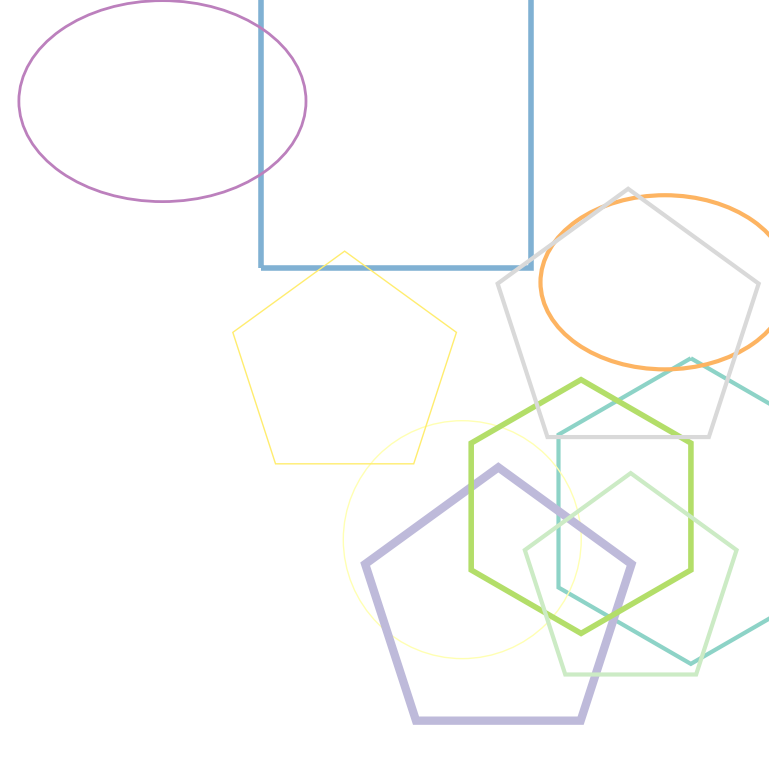[{"shape": "hexagon", "thickness": 1.5, "radius": 0.99, "center": [0.897, 0.336]}, {"shape": "circle", "thickness": 0.5, "radius": 0.77, "center": [0.6, 0.299]}, {"shape": "pentagon", "thickness": 3, "radius": 0.91, "center": [0.647, 0.211]}, {"shape": "square", "thickness": 2, "radius": 0.87, "center": [0.514, 0.827]}, {"shape": "oval", "thickness": 1.5, "radius": 0.81, "center": [0.863, 0.633]}, {"shape": "hexagon", "thickness": 2, "radius": 0.82, "center": [0.755, 0.342]}, {"shape": "pentagon", "thickness": 1.5, "radius": 0.89, "center": [0.816, 0.577]}, {"shape": "oval", "thickness": 1, "radius": 0.93, "center": [0.211, 0.869]}, {"shape": "pentagon", "thickness": 1.5, "radius": 0.72, "center": [0.819, 0.241]}, {"shape": "pentagon", "thickness": 0.5, "radius": 0.76, "center": [0.448, 0.521]}]